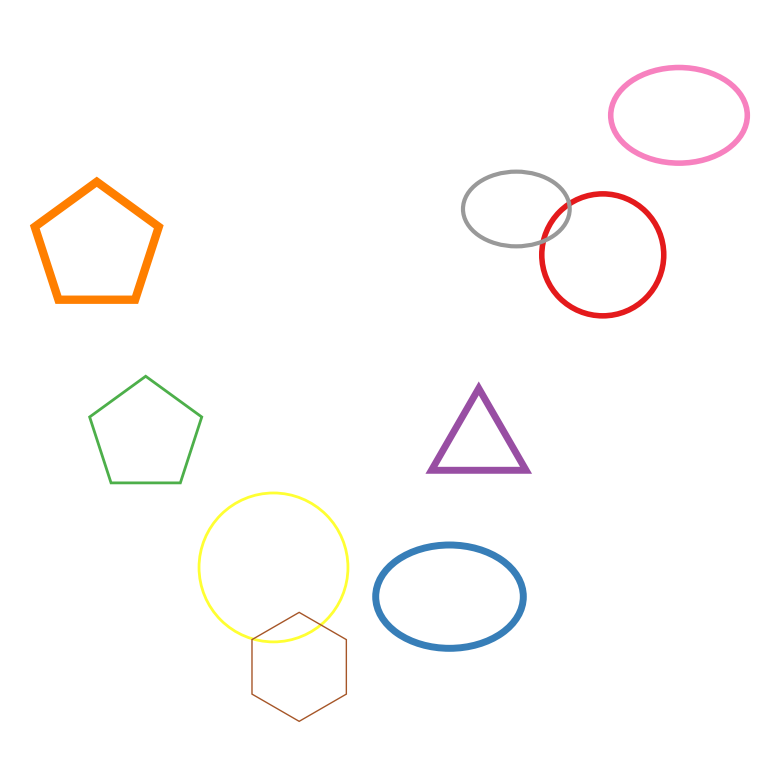[{"shape": "circle", "thickness": 2, "radius": 0.4, "center": [0.783, 0.669]}, {"shape": "oval", "thickness": 2.5, "radius": 0.48, "center": [0.584, 0.225]}, {"shape": "pentagon", "thickness": 1, "radius": 0.38, "center": [0.189, 0.435]}, {"shape": "triangle", "thickness": 2.5, "radius": 0.35, "center": [0.622, 0.425]}, {"shape": "pentagon", "thickness": 3, "radius": 0.42, "center": [0.126, 0.679]}, {"shape": "circle", "thickness": 1, "radius": 0.48, "center": [0.355, 0.263]}, {"shape": "hexagon", "thickness": 0.5, "radius": 0.35, "center": [0.389, 0.134]}, {"shape": "oval", "thickness": 2, "radius": 0.44, "center": [0.882, 0.85]}, {"shape": "oval", "thickness": 1.5, "radius": 0.35, "center": [0.671, 0.729]}]